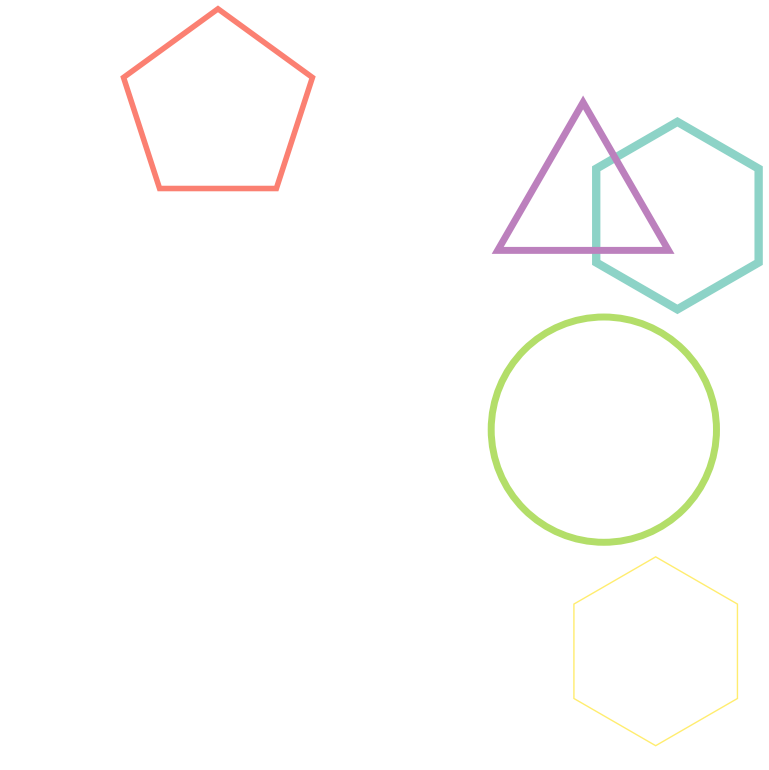[{"shape": "hexagon", "thickness": 3, "radius": 0.61, "center": [0.88, 0.72]}, {"shape": "pentagon", "thickness": 2, "radius": 0.64, "center": [0.283, 0.86]}, {"shape": "circle", "thickness": 2.5, "radius": 0.73, "center": [0.784, 0.442]}, {"shape": "triangle", "thickness": 2.5, "radius": 0.64, "center": [0.757, 0.739]}, {"shape": "hexagon", "thickness": 0.5, "radius": 0.61, "center": [0.852, 0.154]}]